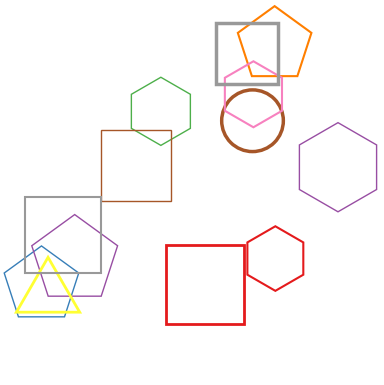[{"shape": "hexagon", "thickness": 1.5, "radius": 0.42, "center": [0.715, 0.328]}, {"shape": "square", "thickness": 2, "radius": 0.51, "center": [0.532, 0.261]}, {"shape": "pentagon", "thickness": 1, "radius": 0.51, "center": [0.108, 0.259]}, {"shape": "hexagon", "thickness": 1, "radius": 0.44, "center": [0.418, 0.711]}, {"shape": "pentagon", "thickness": 1, "radius": 0.59, "center": [0.194, 0.325]}, {"shape": "hexagon", "thickness": 1, "radius": 0.58, "center": [0.878, 0.566]}, {"shape": "pentagon", "thickness": 1.5, "radius": 0.5, "center": [0.713, 0.884]}, {"shape": "triangle", "thickness": 2, "radius": 0.47, "center": [0.125, 0.237]}, {"shape": "circle", "thickness": 2.5, "radius": 0.4, "center": [0.656, 0.686]}, {"shape": "square", "thickness": 1, "radius": 0.46, "center": [0.353, 0.57]}, {"shape": "hexagon", "thickness": 1.5, "radius": 0.43, "center": [0.658, 0.755]}, {"shape": "square", "thickness": 2.5, "radius": 0.4, "center": [0.641, 0.861]}, {"shape": "square", "thickness": 1.5, "radius": 0.5, "center": [0.164, 0.389]}]